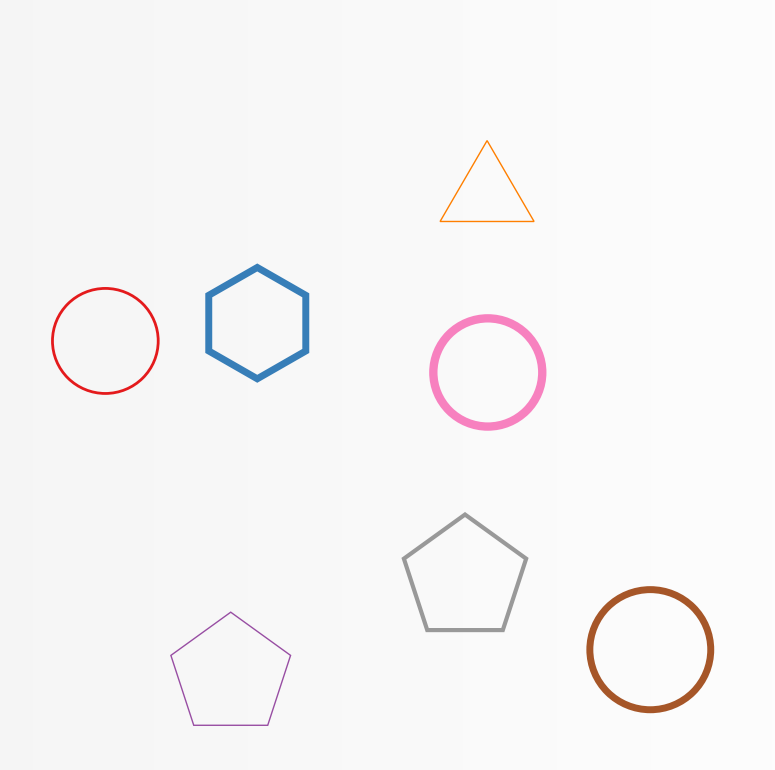[{"shape": "circle", "thickness": 1, "radius": 0.34, "center": [0.136, 0.557]}, {"shape": "hexagon", "thickness": 2.5, "radius": 0.36, "center": [0.332, 0.58]}, {"shape": "pentagon", "thickness": 0.5, "radius": 0.41, "center": [0.298, 0.124]}, {"shape": "triangle", "thickness": 0.5, "radius": 0.35, "center": [0.628, 0.747]}, {"shape": "circle", "thickness": 2.5, "radius": 0.39, "center": [0.839, 0.156]}, {"shape": "circle", "thickness": 3, "radius": 0.35, "center": [0.629, 0.516]}, {"shape": "pentagon", "thickness": 1.5, "radius": 0.41, "center": [0.6, 0.249]}]